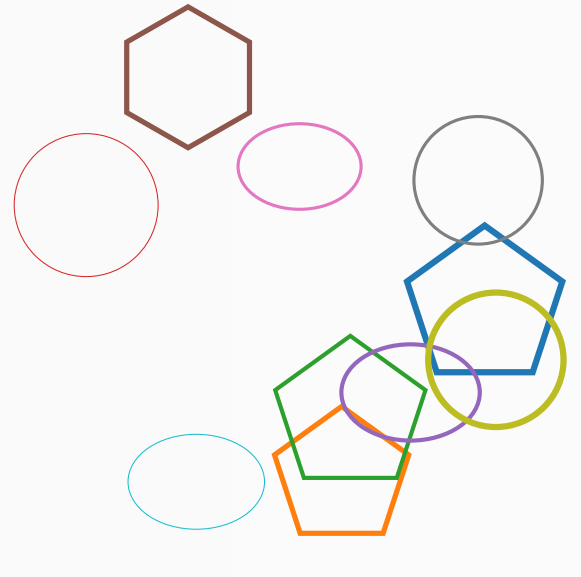[{"shape": "pentagon", "thickness": 3, "radius": 0.7, "center": [0.834, 0.468]}, {"shape": "pentagon", "thickness": 2.5, "radius": 0.61, "center": [0.588, 0.174]}, {"shape": "pentagon", "thickness": 2, "radius": 0.68, "center": [0.603, 0.282]}, {"shape": "circle", "thickness": 0.5, "radius": 0.62, "center": [0.148, 0.644]}, {"shape": "oval", "thickness": 2, "radius": 0.6, "center": [0.706, 0.32]}, {"shape": "hexagon", "thickness": 2.5, "radius": 0.61, "center": [0.324, 0.865]}, {"shape": "oval", "thickness": 1.5, "radius": 0.53, "center": [0.515, 0.711]}, {"shape": "circle", "thickness": 1.5, "radius": 0.55, "center": [0.823, 0.687]}, {"shape": "circle", "thickness": 3, "radius": 0.58, "center": [0.853, 0.376]}, {"shape": "oval", "thickness": 0.5, "radius": 0.59, "center": [0.338, 0.165]}]